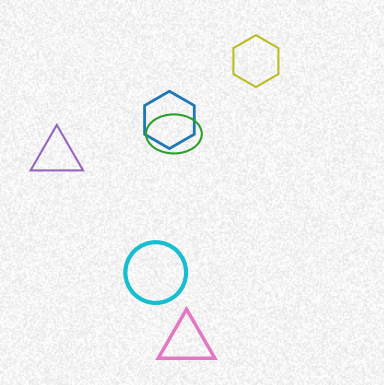[{"shape": "hexagon", "thickness": 2, "radius": 0.37, "center": [0.44, 0.689]}, {"shape": "oval", "thickness": 1.5, "radius": 0.36, "center": [0.452, 0.652]}, {"shape": "triangle", "thickness": 1.5, "radius": 0.39, "center": [0.148, 0.597]}, {"shape": "triangle", "thickness": 2.5, "radius": 0.42, "center": [0.485, 0.112]}, {"shape": "hexagon", "thickness": 1.5, "radius": 0.34, "center": [0.665, 0.841]}, {"shape": "circle", "thickness": 3, "radius": 0.39, "center": [0.404, 0.292]}]